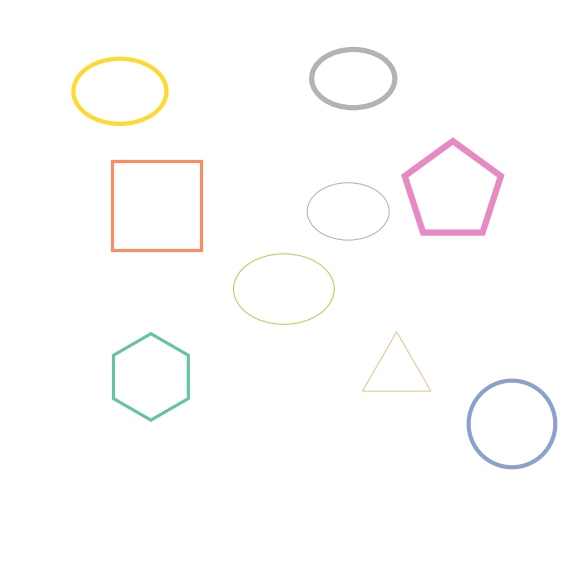[{"shape": "hexagon", "thickness": 1.5, "radius": 0.37, "center": [0.261, 0.346]}, {"shape": "square", "thickness": 1.5, "radius": 0.38, "center": [0.271, 0.644]}, {"shape": "circle", "thickness": 2, "radius": 0.38, "center": [0.887, 0.265]}, {"shape": "pentagon", "thickness": 3, "radius": 0.44, "center": [0.784, 0.667]}, {"shape": "oval", "thickness": 0.5, "radius": 0.44, "center": [0.492, 0.499]}, {"shape": "oval", "thickness": 2, "radius": 0.4, "center": [0.208, 0.841]}, {"shape": "triangle", "thickness": 0.5, "radius": 0.34, "center": [0.687, 0.356]}, {"shape": "oval", "thickness": 2.5, "radius": 0.36, "center": [0.612, 0.863]}, {"shape": "oval", "thickness": 0.5, "radius": 0.35, "center": [0.603, 0.633]}]